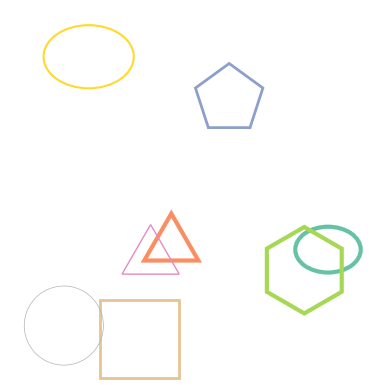[{"shape": "oval", "thickness": 3, "radius": 0.42, "center": [0.852, 0.352]}, {"shape": "triangle", "thickness": 3, "radius": 0.41, "center": [0.445, 0.364]}, {"shape": "pentagon", "thickness": 2, "radius": 0.46, "center": [0.595, 0.743]}, {"shape": "triangle", "thickness": 1, "radius": 0.43, "center": [0.391, 0.331]}, {"shape": "hexagon", "thickness": 3, "radius": 0.56, "center": [0.79, 0.298]}, {"shape": "oval", "thickness": 1.5, "radius": 0.59, "center": [0.23, 0.853]}, {"shape": "square", "thickness": 2, "radius": 0.51, "center": [0.363, 0.12]}, {"shape": "circle", "thickness": 0.5, "radius": 0.51, "center": [0.166, 0.154]}]